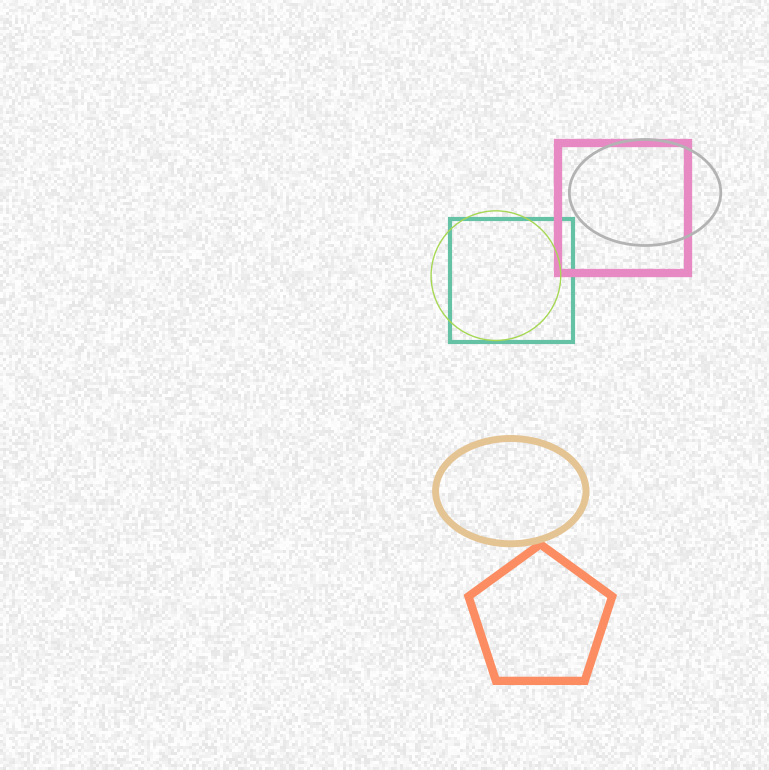[{"shape": "square", "thickness": 1.5, "radius": 0.4, "center": [0.664, 0.635]}, {"shape": "pentagon", "thickness": 3, "radius": 0.49, "center": [0.702, 0.195]}, {"shape": "square", "thickness": 3, "radius": 0.42, "center": [0.809, 0.73]}, {"shape": "circle", "thickness": 0.5, "radius": 0.42, "center": [0.644, 0.642]}, {"shape": "oval", "thickness": 2.5, "radius": 0.49, "center": [0.663, 0.362]}, {"shape": "oval", "thickness": 1, "radius": 0.49, "center": [0.838, 0.75]}]